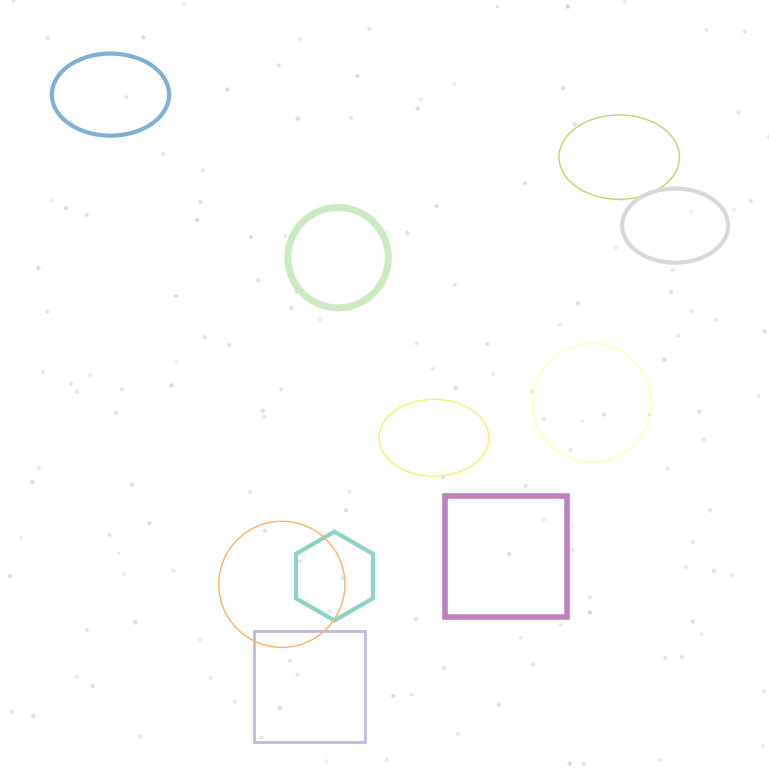[{"shape": "hexagon", "thickness": 1.5, "radius": 0.29, "center": [0.434, 0.252]}, {"shape": "circle", "thickness": 0.5, "radius": 0.39, "center": [0.768, 0.477]}, {"shape": "square", "thickness": 1, "radius": 0.36, "center": [0.401, 0.109]}, {"shape": "oval", "thickness": 1.5, "radius": 0.38, "center": [0.143, 0.877]}, {"shape": "circle", "thickness": 0.5, "radius": 0.41, "center": [0.366, 0.241]}, {"shape": "oval", "thickness": 0.5, "radius": 0.39, "center": [0.804, 0.796]}, {"shape": "oval", "thickness": 1.5, "radius": 0.34, "center": [0.877, 0.707]}, {"shape": "square", "thickness": 2, "radius": 0.39, "center": [0.657, 0.277]}, {"shape": "circle", "thickness": 2.5, "radius": 0.33, "center": [0.439, 0.665]}, {"shape": "oval", "thickness": 0.5, "radius": 0.36, "center": [0.564, 0.431]}]